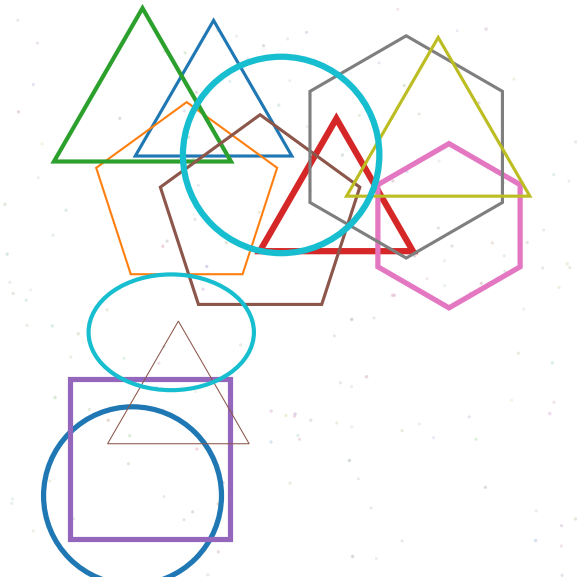[{"shape": "circle", "thickness": 2.5, "radius": 0.77, "center": [0.229, 0.141]}, {"shape": "triangle", "thickness": 1.5, "radius": 0.78, "center": [0.37, 0.807]}, {"shape": "pentagon", "thickness": 1, "radius": 0.82, "center": [0.323, 0.658]}, {"shape": "triangle", "thickness": 2, "radius": 0.89, "center": [0.247, 0.808]}, {"shape": "triangle", "thickness": 3, "radius": 0.77, "center": [0.582, 0.641]}, {"shape": "square", "thickness": 2.5, "radius": 0.69, "center": [0.26, 0.204]}, {"shape": "pentagon", "thickness": 1.5, "radius": 0.91, "center": [0.45, 0.619]}, {"shape": "triangle", "thickness": 0.5, "radius": 0.71, "center": [0.309, 0.302]}, {"shape": "hexagon", "thickness": 2.5, "radius": 0.71, "center": [0.778, 0.608]}, {"shape": "hexagon", "thickness": 1.5, "radius": 0.96, "center": [0.703, 0.745]}, {"shape": "triangle", "thickness": 1.5, "radius": 0.92, "center": [0.759, 0.751]}, {"shape": "oval", "thickness": 2, "radius": 0.72, "center": [0.297, 0.424]}, {"shape": "circle", "thickness": 3, "radius": 0.85, "center": [0.487, 0.731]}]